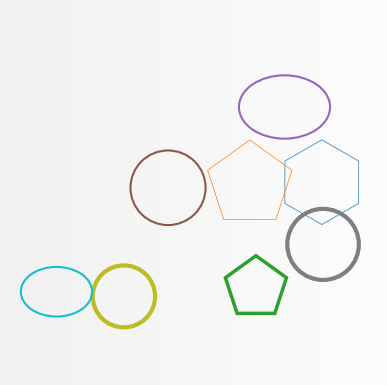[{"shape": "hexagon", "thickness": 0.5, "radius": 0.55, "center": [0.83, 0.527]}, {"shape": "pentagon", "thickness": 0.5, "radius": 0.57, "center": [0.645, 0.522]}, {"shape": "pentagon", "thickness": 2.5, "radius": 0.41, "center": [0.66, 0.253]}, {"shape": "oval", "thickness": 1.5, "radius": 0.59, "center": [0.734, 0.722]}, {"shape": "circle", "thickness": 1.5, "radius": 0.48, "center": [0.434, 0.512]}, {"shape": "circle", "thickness": 3, "radius": 0.46, "center": [0.834, 0.365]}, {"shape": "circle", "thickness": 3, "radius": 0.4, "center": [0.32, 0.23]}, {"shape": "oval", "thickness": 1.5, "radius": 0.46, "center": [0.146, 0.242]}]